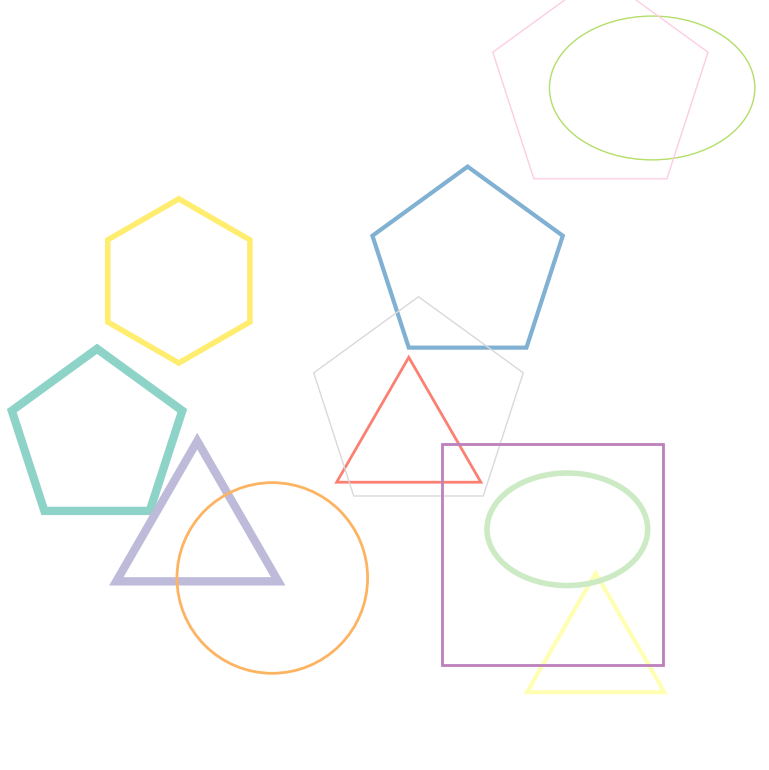[{"shape": "pentagon", "thickness": 3, "radius": 0.58, "center": [0.126, 0.431]}, {"shape": "triangle", "thickness": 1.5, "radius": 0.52, "center": [0.774, 0.153]}, {"shape": "triangle", "thickness": 3, "radius": 0.61, "center": [0.256, 0.306]}, {"shape": "triangle", "thickness": 1, "radius": 0.54, "center": [0.531, 0.428]}, {"shape": "pentagon", "thickness": 1.5, "radius": 0.65, "center": [0.607, 0.654]}, {"shape": "circle", "thickness": 1, "radius": 0.62, "center": [0.354, 0.249]}, {"shape": "oval", "thickness": 0.5, "radius": 0.67, "center": [0.847, 0.886]}, {"shape": "pentagon", "thickness": 0.5, "radius": 0.73, "center": [0.78, 0.887]}, {"shape": "pentagon", "thickness": 0.5, "radius": 0.72, "center": [0.543, 0.472]}, {"shape": "square", "thickness": 1, "radius": 0.72, "center": [0.717, 0.28]}, {"shape": "oval", "thickness": 2, "radius": 0.52, "center": [0.737, 0.313]}, {"shape": "hexagon", "thickness": 2, "radius": 0.53, "center": [0.232, 0.635]}]